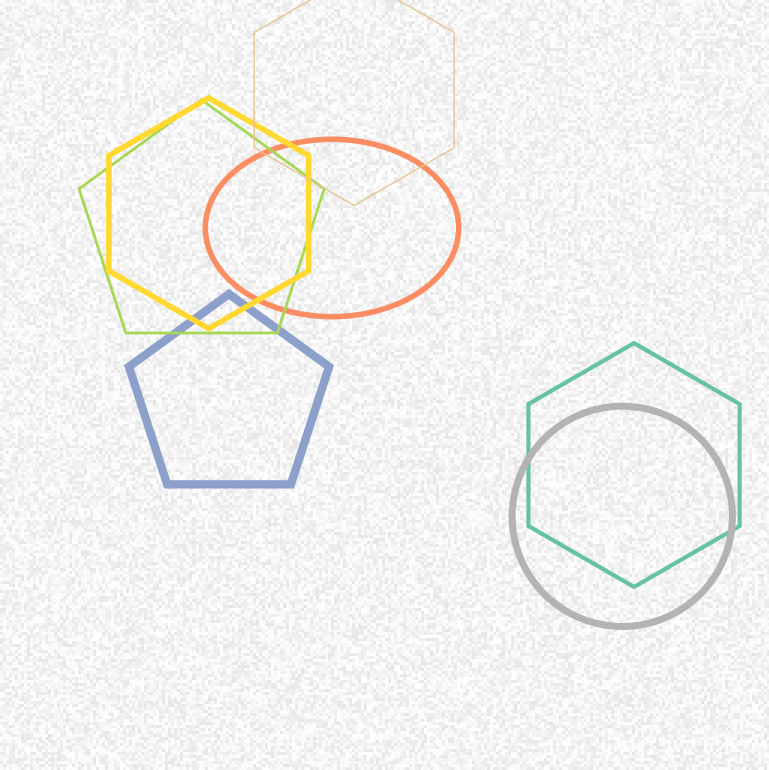[{"shape": "hexagon", "thickness": 1.5, "radius": 0.79, "center": [0.823, 0.396]}, {"shape": "oval", "thickness": 2, "radius": 0.82, "center": [0.431, 0.704]}, {"shape": "pentagon", "thickness": 3, "radius": 0.68, "center": [0.297, 0.481]}, {"shape": "pentagon", "thickness": 1, "radius": 0.84, "center": [0.262, 0.703]}, {"shape": "hexagon", "thickness": 2, "radius": 0.75, "center": [0.271, 0.723]}, {"shape": "hexagon", "thickness": 0.5, "radius": 0.75, "center": [0.46, 0.883]}, {"shape": "circle", "thickness": 2.5, "radius": 0.72, "center": [0.808, 0.329]}]